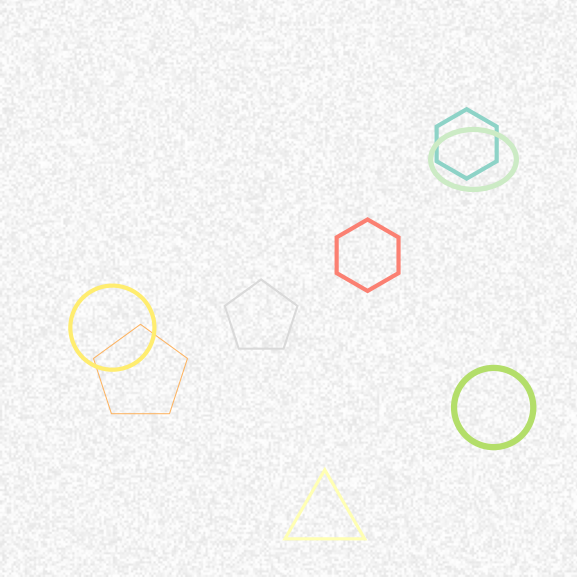[{"shape": "hexagon", "thickness": 2, "radius": 0.3, "center": [0.808, 0.75]}, {"shape": "triangle", "thickness": 1.5, "radius": 0.4, "center": [0.562, 0.106]}, {"shape": "hexagon", "thickness": 2, "radius": 0.31, "center": [0.637, 0.557]}, {"shape": "pentagon", "thickness": 0.5, "radius": 0.43, "center": [0.243, 0.352]}, {"shape": "circle", "thickness": 3, "radius": 0.34, "center": [0.855, 0.293]}, {"shape": "pentagon", "thickness": 1, "radius": 0.33, "center": [0.452, 0.449]}, {"shape": "oval", "thickness": 2.5, "radius": 0.37, "center": [0.82, 0.723]}, {"shape": "circle", "thickness": 2, "radius": 0.36, "center": [0.195, 0.432]}]